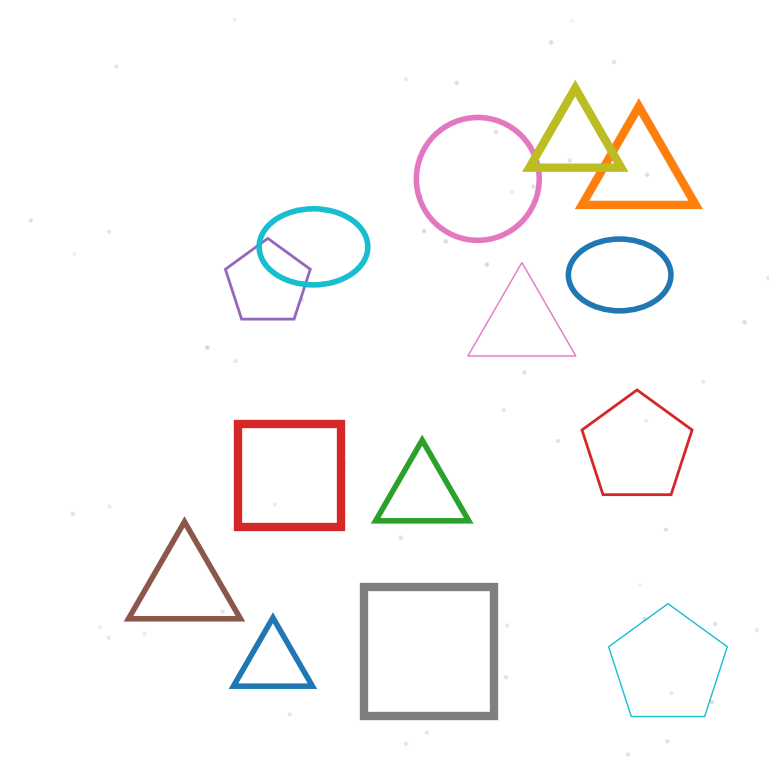[{"shape": "oval", "thickness": 2, "radius": 0.33, "center": [0.805, 0.643]}, {"shape": "triangle", "thickness": 2, "radius": 0.3, "center": [0.354, 0.138]}, {"shape": "triangle", "thickness": 3, "radius": 0.43, "center": [0.83, 0.777]}, {"shape": "triangle", "thickness": 2, "radius": 0.35, "center": [0.548, 0.359]}, {"shape": "pentagon", "thickness": 1, "radius": 0.38, "center": [0.827, 0.418]}, {"shape": "square", "thickness": 3, "radius": 0.33, "center": [0.376, 0.382]}, {"shape": "pentagon", "thickness": 1, "radius": 0.29, "center": [0.348, 0.632]}, {"shape": "triangle", "thickness": 2, "radius": 0.42, "center": [0.24, 0.238]}, {"shape": "triangle", "thickness": 0.5, "radius": 0.4, "center": [0.678, 0.578]}, {"shape": "circle", "thickness": 2, "radius": 0.4, "center": [0.621, 0.768]}, {"shape": "square", "thickness": 3, "radius": 0.42, "center": [0.557, 0.154]}, {"shape": "triangle", "thickness": 3, "radius": 0.34, "center": [0.747, 0.817]}, {"shape": "pentagon", "thickness": 0.5, "radius": 0.41, "center": [0.867, 0.135]}, {"shape": "oval", "thickness": 2, "radius": 0.35, "center": [0.407, 0.679]}]